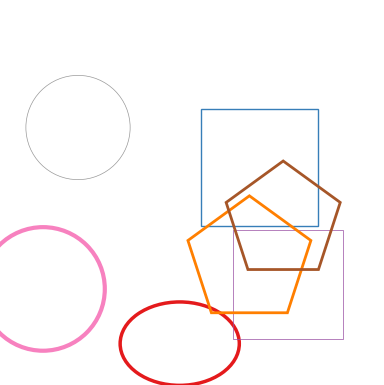[{"shape": "oval", "thickness": 2.5, "radius": 0.77, "center": [0.467, 0.107]}, {"shape": "square", "thickness": 1, "radius": 0.76, "center": [0.674, 0.565]}, {"shape": "square", "thickness": 0.5, "radius": 0.71, "center": [0.748, 0.261]}, {"shape": "pentagon", "thickness": 2, "radius": 0.84, "center": [0.648, 0.323]}, {"shape": "pentagon", "thickness": 2, "radius": 0.78, "center": [0.736, 0.426]}, {"shape": "circle", "thickness": 3, "radius": 0.8, "center": [0.112, 0.25]}, {"shape": "circle", "thickness": 0.5, "radius": 0.68, "center": [0.203, 0.669]}]